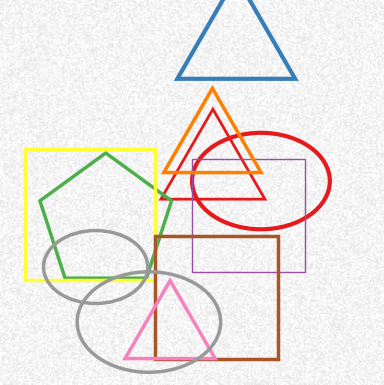[{"shape": "triangle", "thickness": 2, "radius": 0.78, "center": [0.553, 0.561]}, {"shape": "oval", "thickness": 3, "radius": 0.89, "center": [0.678, 0.53]}, {"shape": "triangle", "thickness": 3, "radius": 0.88, "center": [0.614, 0.884]}, {"shape": "pentagon", "thickness": 2.5, "radius": 0.9, "center": [0.275, 0.423]}, {"shape": "square", "thickness": 1, "radius": 0.73, "center": [0.645, 0.439]}, {"shape": "triangle", "thickness": 2.5, "radius": 0.73, "center": [0.552, 0.625]}, {"shape": "square", "thickness": 2.5, "radius": 0.85, "center": [0.234, 0.443]}, {"shape": "square", "thickness": 2.5, "radius": 0.8, "center": [0.563, 0.228]}, {"shape": "triangle", "thickness": 2.5, "radius": 0.67, "center": [0.442, 0.136]}, {"shape": "oval", "thickness": 2.5, "radius": 0.93, "center": [0.387, 0.164]}, {"shape": "oval", "thickness": 2.5, "radius": 0.68, "center": [0.248, 0.306]}]